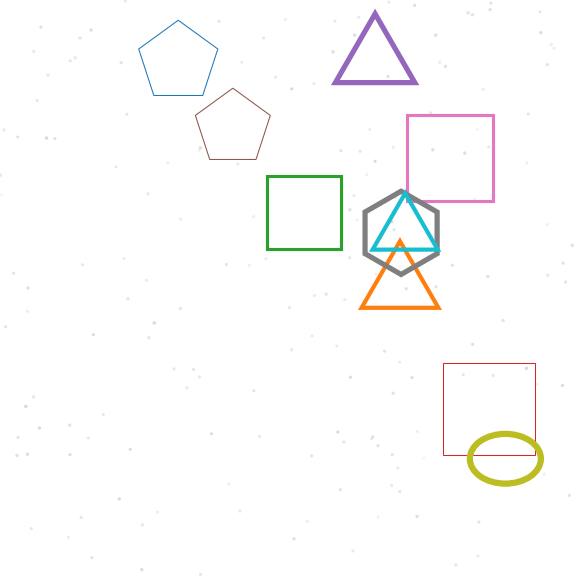[{"shape": "pentagon", "thickness": 0.5, "radius": 0.36, "center": [0.309, 0.892]}, {"shape": "triangle", "thickness": 2, "radius": 0.38, "center": [0.693, 0.505]}, {"shape": "square", "thickness": 1.5, "radius": 0.32, "center": [0.527, 0.632]}, {"shape": "square", "thickness": 0.5, "radius": 0.4, "center": [0.846, 0.291]}, {"shape": "triangle", "thickness": 2.5, "radius": 0.4, "center": [0.65, 0.896]}, {"shape": "pentagon", "thickness": 0.5, "radius": 0.34, "center": [0.403, 0.778]}, {"shape": "square", "thickness": 1.5, "radius": 0.37, "center": [0.78, 0.725]}, {"shape": "hexagon", "thickness": 2.5, "radius": 0.36, "center": [0.695, 0.596]}, {"shape": "oval", "thickness": 3, "radius": 0.31, "center": [0.875, 0.205]}, {"shape": "triangle", "thickness": 2, "radius": 0.33, "center": [0.702, 0.599]}]